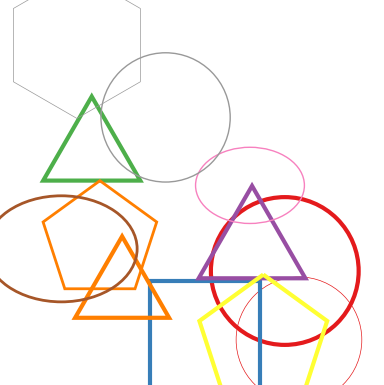[{"shape": "circle", "thickness": 0.5, "radius": 0.82, "center": [0.777, 0.117]}, {"shape": "circle", "thickness": 3, "radius": 0.96, "center": [0.74, 0.296]}, {"shape": "square", "thickness": 3, "radius": 0.72, "center": [0.532, 0.127]}, {"shape": "triangle", "thickness": 3, "radius": 0.73, "center": [0.238, 0.604]}, {"shape": "triangle", "thickness": 3, "radius": 0.8, "center": [0.655, 0.357]}, {"shape": "pentagon", "thickness": 2, "radius": 0.78, "center": [0.259, 0.375]}, {"shape": "triangle", "thickness": 3, "radius": 0.7, "center": [0.317, 0.245]}, {"shape": "pentagon", "thickness": 3, "radius": 0.87, "center": [0.684, 0.112]}, {"shape": "oval", "thickness": 2, "radius": 0.98, "center": [0.159, 0.354]}, {"shape": "oval", "thickness": 1, "radius": 0.71, "center": [0.649, 0.519]}, {"shape": "hexagon", "thickness": 0.5, "radius": 0.95, "center": [0.2, 0.883]}, {"shape": "circle", "thickness": 1, "radius": 0.84, "center": [0.43, 0.695]}]